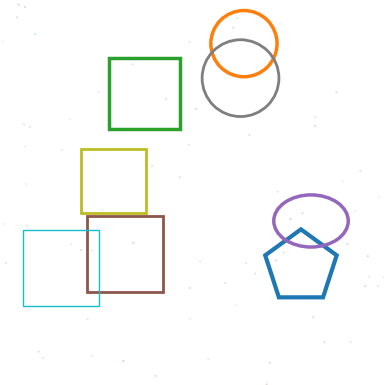[{"shape": "pentagon", "thickness": 3, "radius": 0.49, "center": [0.782, 0.307]}, {"shape": "circle", "thickness": 2.5, "radius": 0.43, "center": [0.634, 0.887]}, {"shape": "square", "thickness": 2.5, "radius": 0.46, "center": [0.375, 0.757]}, {"shape": "oval", "thickness": 2.5, "radius": 0.48, "center": [0.808, 0.426]}, {"shape": "square", "thickness": 2, "radius": 0.49, "center": [0.325, 0.341]}, {"shape": "circle", "thickness": 2, "radius": 0.5, "center": [0.625, 0.797]}, {"shape": "square", "thickness": 2, "radius": 0.42, "center": [0.295, 0.53]}, {"shape": "square", "thickness": 1, "radius": 0.49, "center": [0.159, 0.304]}]